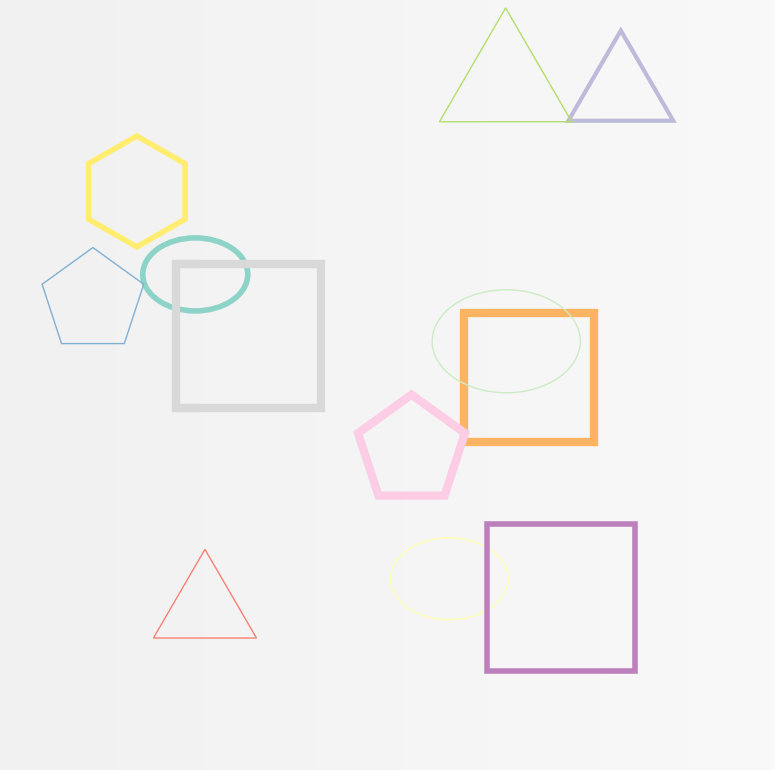[{"shape": "oval", "thickness": 2, "radius": 0.34, "center": [0.252, 0.644]}, {"shape": "oval", "thickness": 0.5, "radius": 0.38, "center": [0.58, 0.248]}, {"shape": "triangle", "thickness": 1.5, "radius": 0.39, "center": [0.801, 0.882]}, {"shape": "triangle", "thickness": 0.5, "radius": 0.38, "center": [0.264, 0.21]}, {"shape": "pentagon", "thickness": 0.5, "radius": 0.34, "center": [0.12, 0.61]}, {"shape": "square", "thickness": 3, "radius": 0.42, "center": [0.683, 0.509]}, {"shape": "triangle", "thickness": 0.5, "radius": 0.49, "center": [0.652, 0.891]}, {"shape": "pentagon", "thickness": 3, "radius": 0.36, "center": [0.531, 0.415]}, {"shape": "square", "thickness": 3, "radius": 0.47, "center": [0.32, 0.564]}, {"shape": "square", "thickness": 2, "radius": 0.48, "center": [0.724, 0.224]}, {"shape": "oval", "thickness": 0.5, "radius": 0.48, "center": [0.653, 0.557]}, {"shape": "hexagon", "thickness": 2, "radius": 0.36, "center": [0.177, 0.751]}]